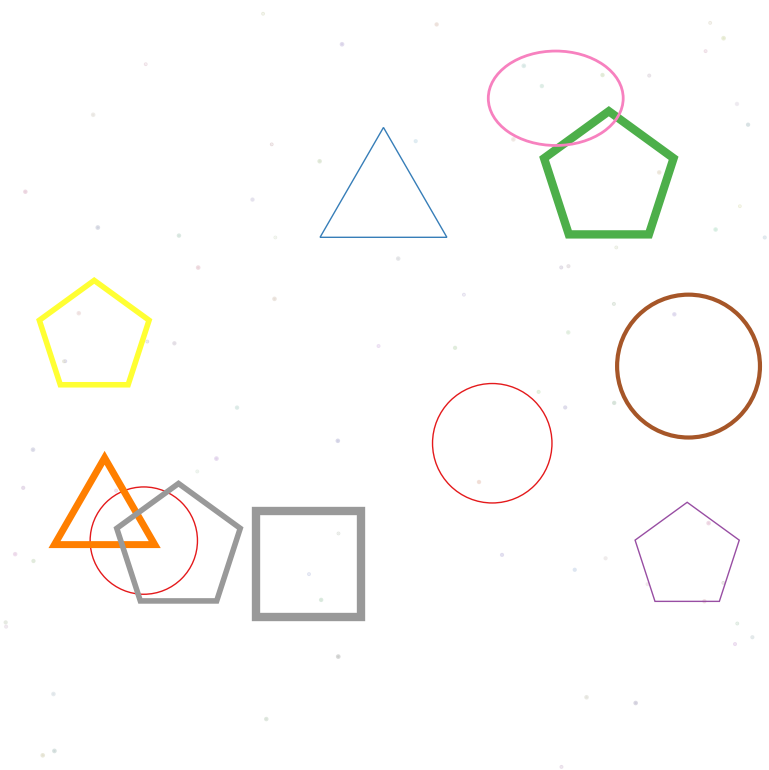[{"shape": "circle", "thickness": 0.5, "radius": 0.39, "center": [0.639, 0.424]}, {"shape": "circle", "thickness": 0.5, "radius": 0.35, "center": [0.187, 0.298]}, {"shape": "triangle", "thickness": 0.5, "radius": 0.48, "center": [0.498, 0.739]}, {"shape": "pentagon", "thickness": 3, "radius": 0.44, "center": [0.791, 0.767]}, {"shape": "pentagon", "thickness": 0.5, "radius": 0.36, "center": [0.892, 0.277]}, {"shape": "triangle", "thickness": 2.5, "radius": 0.38, "center": [0.136, 0.33]}, {"shape": "pentagon", "thickness": 2, "radius": 0.37, "center": [0.122, 0.561]}, {"shape": "circle", "thickness": 1.5, "radius": 0.46, "center": [0.894, 0.525]}, {"shape": "oval", "thickness": 1, "radius": 0.44, "center": [0.722, 0.872]}, {"shape": "square", "thickness": 3, "radius": 0.34, "center": [0.4, 0.267]}, {"shape": "pentagon", "thickness": 2, "radius": 0.42, "center": [0.232, 0.288]}]